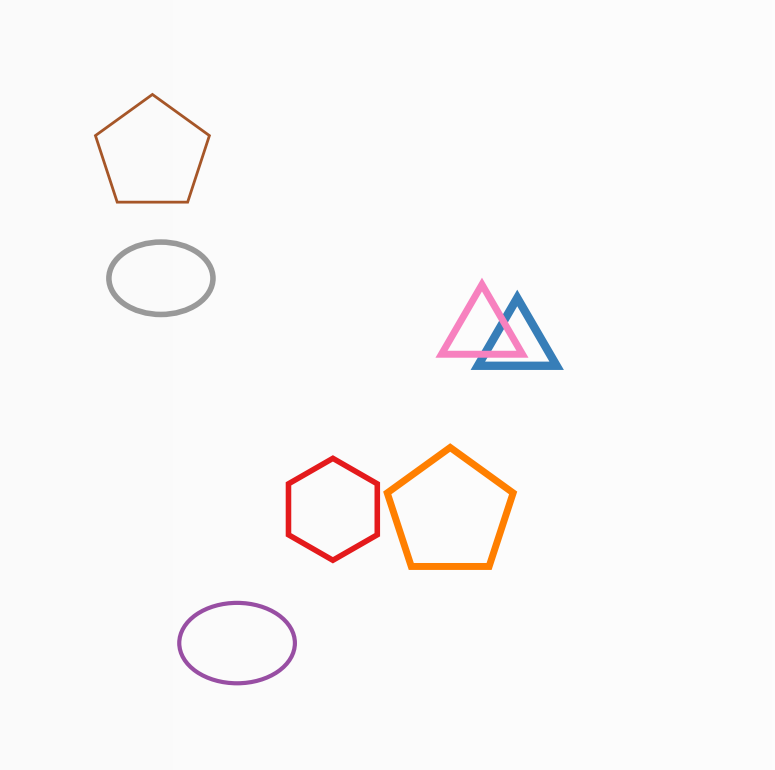[{"shape": "hexagon", "thickness": 2, "radius": 0.33, "center": [0.43, 0.339]}, {"shape": "triangle", "thickness": 3, "radius": 0.29, "center": [0.667, 0.554]}, {"shape": "oval", "thickness": 1.5, "radius": 0.37, "center": [0.306, 0.165]}, {"shape": "pentagon", "thickness": 2.5, "radius": 0.43, "center": [0.581, 0.333]}, {"shape": "pentagon", "thickness": 1, "radius": 0.39, "center": [0.197, 0.8]}, {"shape": "triangle", "thickness": 2.5, "radius": 0.3, "center": [0.622, 0.57]}, {"shape": "oval", "thickness": 2, "radius": 0.34, "center": [0.208, 0.639]}]